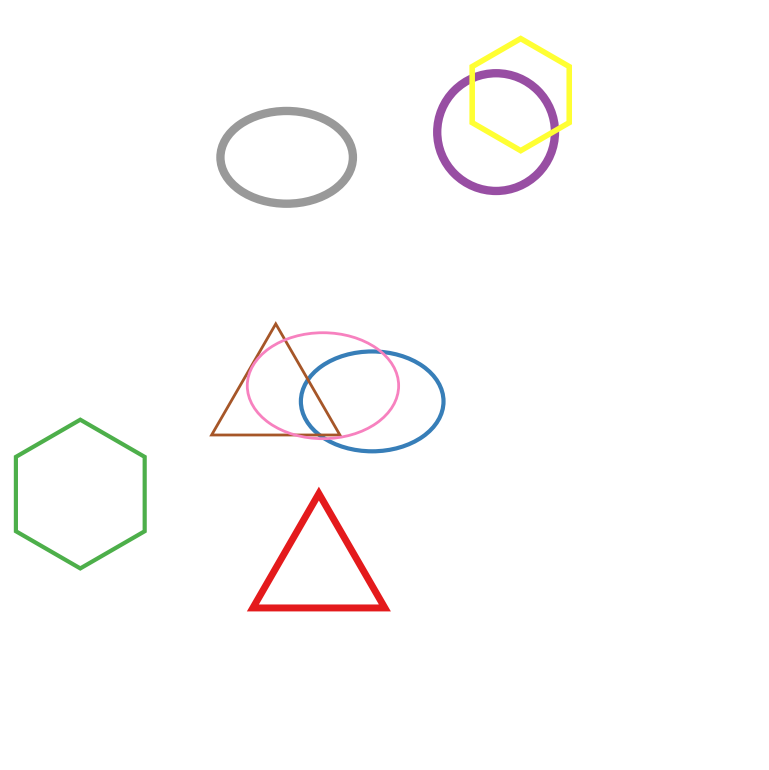[{"shape": "triangle", "thickness": 2.5, "radius": 0.49, "center": [0.414, 0.26]}, {"shape": "oval", "thickness": 1.5, "radius": 0.46, "center": [0.483, 0.479]}, {"shape": "hexagon", "thickness": 1.5, "radius": 0.48, "center": [0.104, 0.358]}, {"shape": "circle", "thickness": 3, "radius": 0.38, "center": [0.644, 0.828]}, {"shape": "hexagon", "thickness": 2, "radius": 0.36, "center": [0.676, 0.877]}, {"shape": "triangle", "thickness": 1, "radius": 0.48, "center": [0.358, 0.483]}, {"shape": "oval", "thickness": 1, "radius": 0.49, "center": [0.419, 0.499]}, {"shape": "oval", "thickness": 3, "radius": 0.43, "center": [0.372, 0.796]}]